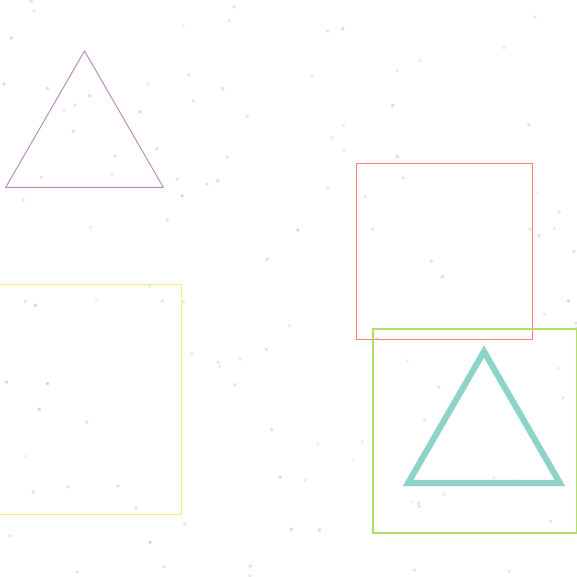[{"shape": "triangle", "thickness": 3, "radius": 0.76, "center": [0.838, 0.239]}, {"shape": "square", "thickness": 0.5, "radius": 0.76, "center": [0.768, 0.564]}, {"shape": "square", "thickness": 1, "radius": 0.88, "center": [0.822, 0.252]}, {"shape": "triangle", "thickness": 0.5, "radius": 0.79, "center": [0.146, 0.753]}, {"shape": "square", "thickness": 0.5, "radius": 0.99, "center": [0.115, 0.309]}]